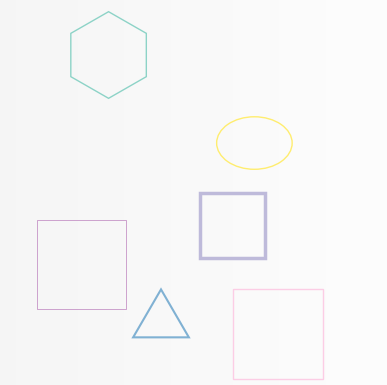[{"shape": "hexagon", "thickness": 1, "radius": 0.56, "center": [0.28, 0.857]}, {"shape": "square", "thickness": 2.5, "radius": 0.42, "center": [0.601, 0.415]}, {"shape": "triangle", "thickness": 1.5, "radius": 0.41, "center": [0.415, 0.165]}, {"shape": "square", "thickness": 1, "radius": 0.58, "center": [0.717, 0.132]}, {"shape": "square", "thickness": 0.5, "radius": 0.57, "center": [0.21, 0.313]}, {"shape": "oval", "thickness": 1, "radius": 0.49, "center": [0.657, 0.628]}]